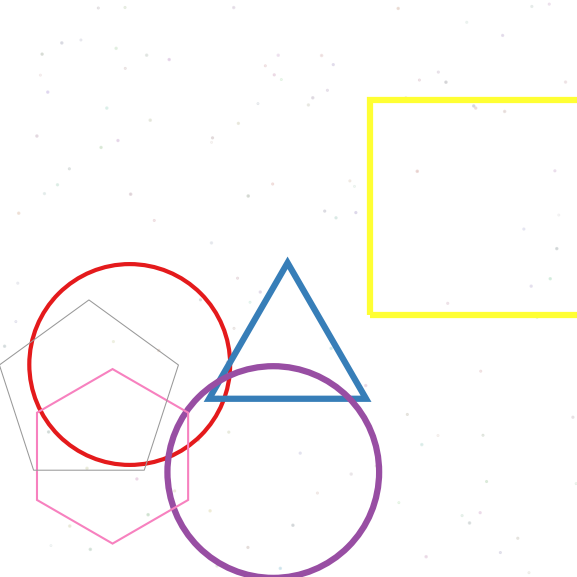[{"shape": "circle", "thickness": 2, "radius": 0.87, "center": [0.225, 0.368]}, {"shape": "triangle", "thickness": 3, "radius": 0.78, "center": [0.498, 0.387]}, {"shape": "circle", "thickness": 3, "radius": 0.92, "center": [0.473, 0.182]}, {"shape": "square", "thickness": 3, "radius": 0.93, "center": [0.827, 0.64]}, {"shape": "hexagon", "thickness": 1, "radius": 0.76, "center": [0.195, 0.209]}, {"shape": "pentagon", "thickness": 0.5, "radius": 0.81, "center": [0.154, 0.317]}]